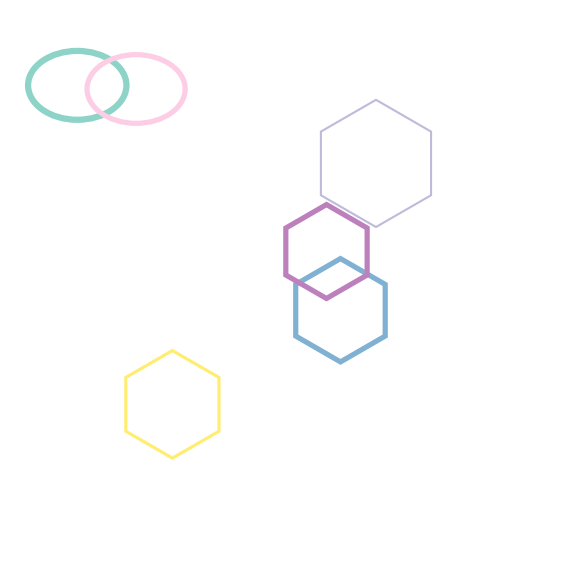[{"shape": "oval", "thickness": 3, "radius": 0.43, "center": [0.134, 0.851]}, {"shape": "hexagon", "thickness": 1, "radius": 0.55, "center": [0.651, 0.716]}, {"shape": "hexagon", "thickness": 2.5, "radius": 0.45, "center": [0.59, 0.462]}, {"shape": "oval", "thickness": 2.5, "radius": 0.42, "center": [0.236, 0.845]}, {"shape": "hexagon", "thickness": 2.5, "radius": 0.41, "center": [0.565, 0.564]}, {"shape": "hexagon", "thickness": 1.5, "radius": 0.47, "center": [0.299, 0.299]}]